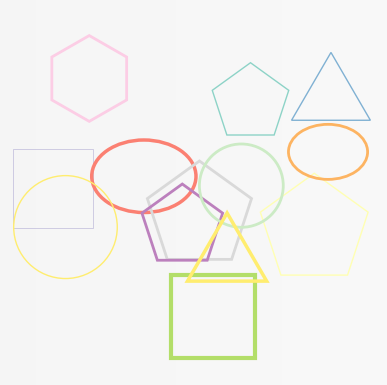[{"shape": "pentagon", "thickness": 1, "radius": 0.52, "center": [0.646, 0.733]}, {"shape": "pentagon", "thickness": 1, "radius": 0.73, "center": [0.811, 0.404]}, {"shape": "square", "thickness": 0.5, "radius": 0.52, "center": [0.137, 0.51]}, {"shape": "oval", "thickness": 2.5, "radius": 0.67, "center": [0.371, 0.542]}, {"shape": "triangle", "thickness": 1, "radius": 0.59, "center": [0.854, 0.746]}, {"shape": "oval", "thickness": 2, "radius": 0.51, "center": [0.847, 0.606]}, {"shape": "square", "thickness": 3, "radius": 0.54, "center": [0.549, 0.179]}, {"shape": "hexagon", "thickness": 2, "radius": 0.56, "center": [0.23, 0.796]}, {"shape": "pentagon", "thickness": 2, "radius": 0.71, "center": [0.515, 0.441]}, {"shape": "pentagon", "thickness": 2, "radius": 0.55, "center": [0.47, 0.413]}, {"shape": "circle", "thickness": 2, "radius": 0.54, "center": [0.623, 0.518]}, {"shape": "triangle", "thickness": 2.5, "radius": 0.59, "center": [0.586, 0.329]}, {"shape": "circle", "thickness": 1, "radius": 0.67, "center": [0.169, 0.41]}]